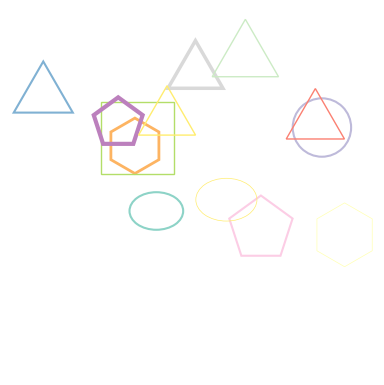[{"shape": "oval", "thickness": 1.5, "radius": 0.35, "center": [0.406, 0.452]}, {"shape": "hexagon", "thickness": 0.5, "radius": 0.41, "center": [0.895, 0.39]}, {"shape": "circle", "thickness": 1.5, "radius": 0.38, "center": [0.836, 0.669]}, {"shape": "triangle", "thickness": 1, "radius": 0.44, "center": [0.819, 0.683]}, {"shape": "triangle", "thickness": 1.5, "radius": 0.44, "center": [0.112, 0.752]}, {"shape": "hexagon", "thickness": 2, "radius": 0.36, "center": [0.35, 0.621]}, {"shape": "square", "thickness": 1, "radius": 0.47, "center": [0.357, 0.642]}, {"shape": "pentagon", "thickness": 1.5, "radius": 0.43, "center": [0.678, 0.406]}, {"shape": "triangle", "thickness": 2.5, "radius": 0.41, "center": [0.508, 0.812]}, {"shape": "pentagon", "thickness": 3, "radius": 0.33, "center": [0.307, 0.68]}, {"shape": "triangle", "thickness": 1, "radius": 0.5, "center": [0.637, 0.85]}, {"shape": "oval", "thickness": 0.5, "radius": 0.4, "center": [0.588, 0.481]}, {"shape": "triangle", "thickness": 1, "radius": 0.43, "center": [0.434, 0.692]}]